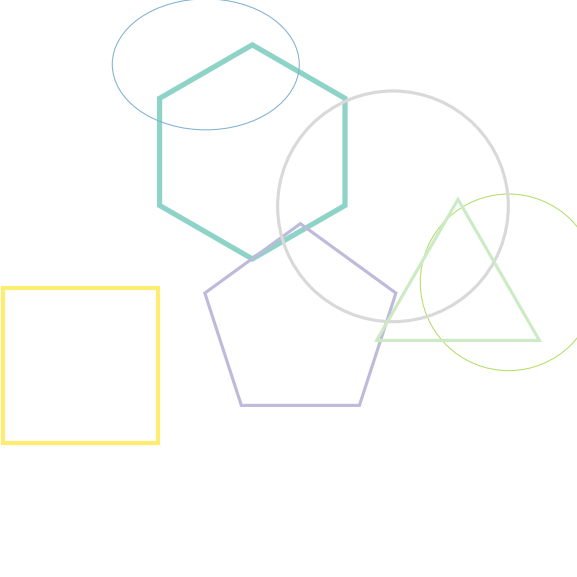[{"shape": "hexagon", "thickness": 2.5, "radius": 0.93, "center": [0.437, 0.736]}, {"shape": "pentagon", "thickness": 1.5, "radius": 0.87, "center": [0.52, 0.438]}, {"shape": "oval", "thickness": 0.5, "radius": 0.81, "center": [0.356, 0.888]}, {"shape": "circle", "thickness": 0.5, "radius": 0.76, "center": [0.881, 0.51]}, {"shape": "circle", "thickness": 1.5, "radius": 1.0, "center": [0.68, 0.642]}, {"shape": "triangle", "thickness": 1.5, "radius": 0.81, "center": [0.793, 0.491]}, {"shape": "square", "thickness": 2, "radius": 0.67, "center": [0.14, 0.367]}]